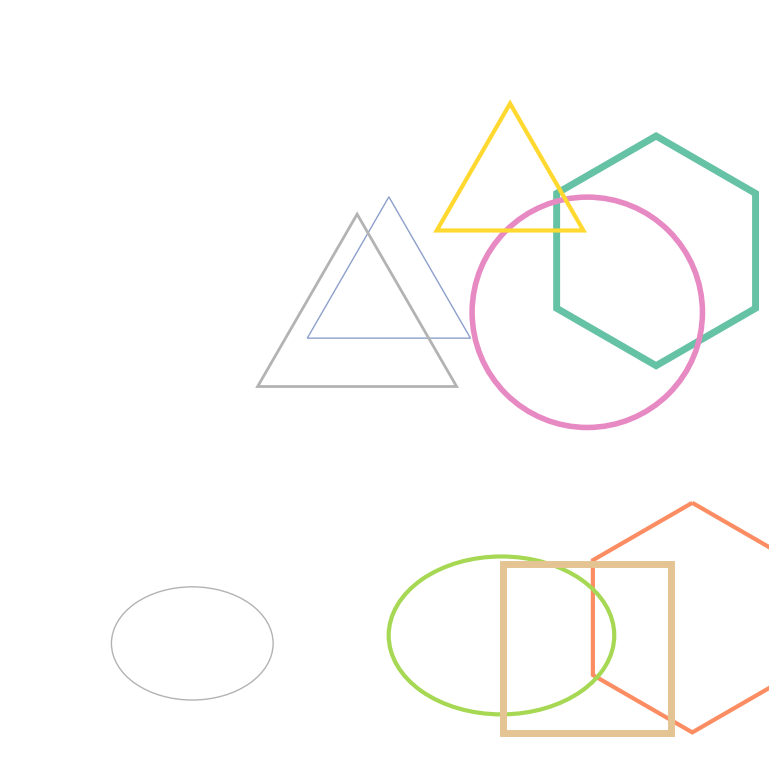[{"shape": "hexagon", "thickness": 2.5, "radius": 0.75, "center": [0.852, 0.674]}, {"shape": "hexagon", "thickness": 1.5, "radius": 0.75, "center": [0.899, 0.198]}, {"shape": "triangle", "thickness": 0.5, "radius": 0.61, "center": [0.505, 0.622]}, {"shape": "circle", "thickness": 2, "radius": 0.75, "center": [0.763, 0.594]}, {"shape": "oval", "thickness": 1.5, "radius": 0.73, "center": [0.651, 0.175]}, {"shape": "triangle", "thickness": 1.5, "radius": 0.55, "center": [0.662, 0.756]}, {"shape": "square", "thickness": 2.5, "radius": 0.55, "center": [0.762, 0.158]}, {"shape": "oval", "thickness": 0.5, "radius": 0.52, "center": [0.25, 0.164]}, {"shape": "triangle", "thickness": 1, "radius": 0.75, "center": [0.464, 0.573]}]